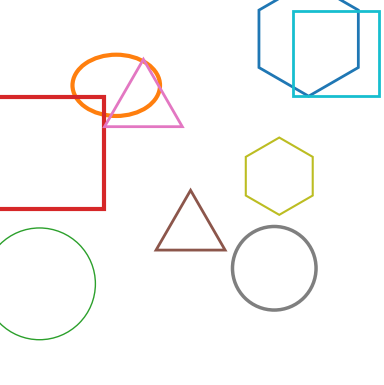[{"shape": "hexagon", "thickness": 2, "radius": 0.75, "center": [0.802, 0.899]}, {"shape": "oval", "thickness": 3, "radius": 0.57, "center": [0.302, 0.778]}, {"shape": "circle", "thickness": 1, "radius": 0.73, "center": [0.103, 0.263]}, {"shape": "square", "thickness": 3, "radius": 0.73, "center": [0.123, 0.603]}, {"shape": "triangle", "thickness": 2, "radius": 0.52, "center": [0.495, 0.402]}, {"shape": "triangle", "thickness": 2, "radius": 0.58, "center": [0.373, 0.729]}, {"shape": "circle", "thickness": 2.5, "radius": 0.54, "center": [0.712, 0.303]}, {"shape": "hexagon", "thickness": 1.5, "radius": 0.5, "center": [0.725, 0.542]}, {"shape": "square", "thickness": 2, "radius": 0.55, "center": [0.872, 0.861]}]